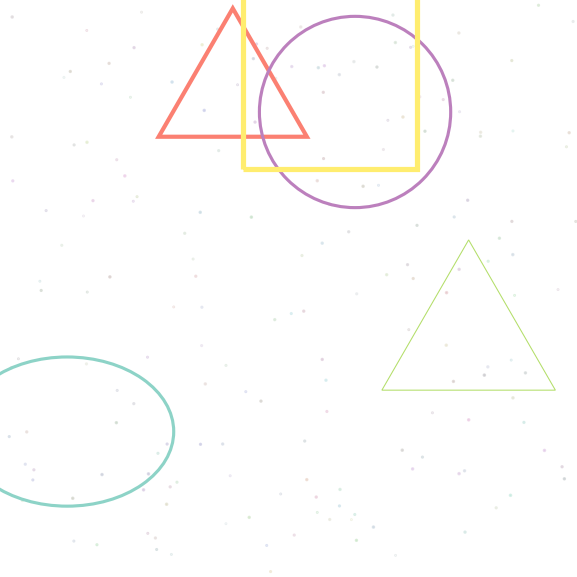[{"shape": "oval", "thickness": 1.5, "radius": 0.92, "center": [0.116, 0.252]}, {"shape": "triangle", "thickness": 2, "radius": 0.74, "center": [0.403, 0.836]}, {"shape": "triangle", "thickness": 0.5, "radius": 0.87, "center": [0.811, 0.41]}, {"shape": "circle", "thickness": 1.5, "radius": 0.83, "center": [0.615, 0.805]}, {"shape": "square", "thickness": 2.5, "radius": 0.75, "center": [0.571, 0.857]}]